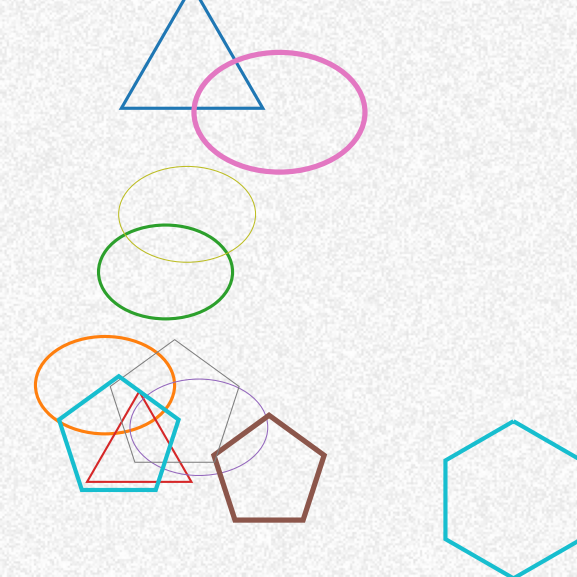[{"shape": "triangle", "thickness": 1.5, "radius": 0.71, "center": [0.333, 0.882]}, {"shape": "oval", "thickness": 1.5, "radius": 0.6, "center": [0.182, 0.332]}, {"shape": "oval", "thickness": 1.5, "radius": 0.58, "center": [0.287, 0.528]}, {"shape": "triangle", "thickness": 1, "radius": 0.52, "center": [0.241, 0.217]}, {"shape": "oval", "thickness": 0.5, "radius": 0.6, "center": [0.344, 0.259]}, {"shape": "pentagon", "thickness": 2.5, "radius": 0.5, "center": [0.466, 0.18]}, {"shape": "oval", "thickness": 2.5, "radius": 0.74, "center": [0.484, 0.805]}, {"shape": "pentagon", "thickness": 0.5, "radius": 0.59, "center": [0.302, 0.294]}, {"shape": "oval", "thickness": 0.5, "radius": 0.59, "center": [0.324, 0.628]}, {"shape": "pentagon", "thickness": 2, "radius": 0.54, "center": [0.206, 0.239]}, {"shape": "hexagon", "thickness": 2, "radius": 0.68, "center": [0.889, 0.134]}]